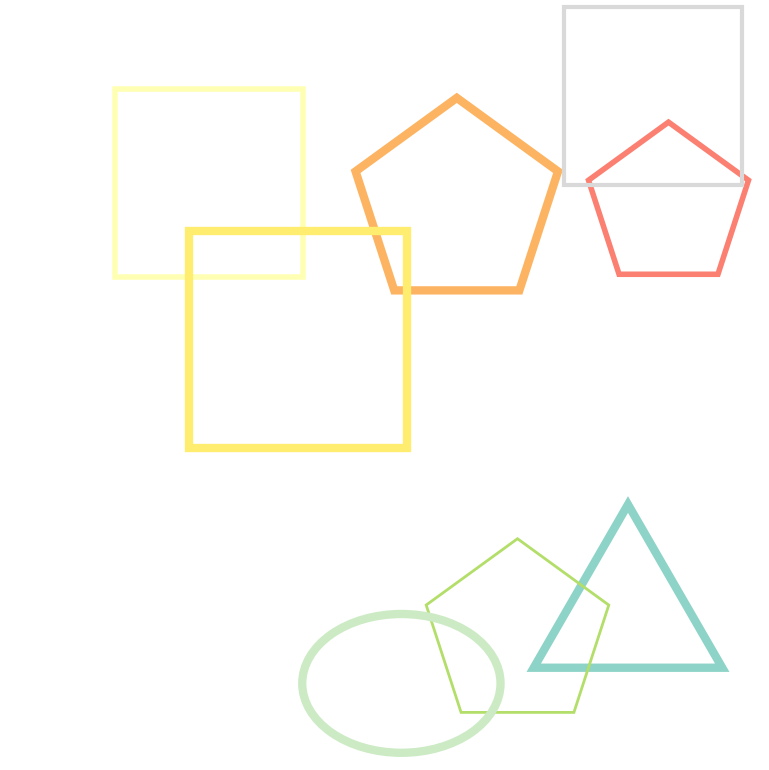[{"shape": "triangle", "thickness": 3, "radius": 0.71, "center": [0.816, 0.203]}, {"shape": "square", "thickness": 2, "radius": 0.61, "center": [0.271, 0.762]}, {"shape": "pentagon", "thickness": 2, "radius": 0.55, "center": [0.868, 0.732]}, {"shape": "pentagon", "thickness": 3, "radius": 0.69, "center": [0.593, 0.735]}, {"shape": "pentagon", "thickness": 1, "radius": 0.62, "center": [0.672, 0.176]}, {"shape": "square", "thickness": 1.5, "radius": 0.58, "center": [0.848, 0.875]}, {"shape": "oval", "thickness": 3, "radius": 0.64, "center": [0.521, 0.112]}, {"shape": "square", "thickness": 3, "radius": 0.71, "center": [0.387, 0.559]}]